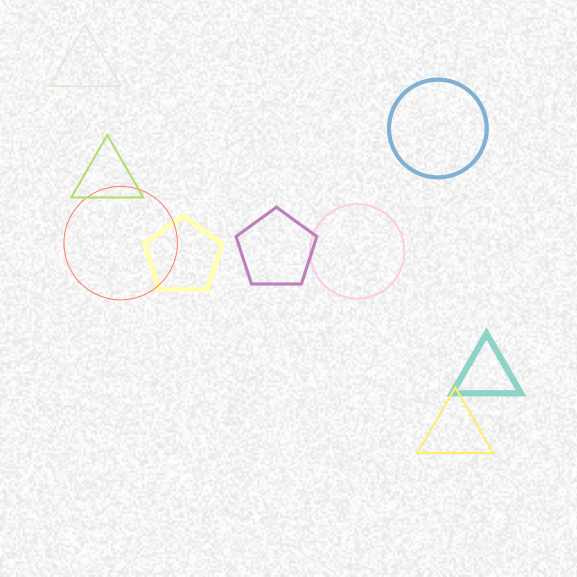[{"shape": "triangle", "thickness": 3, "radius": 0.34, "center": [0.842, 0.353]}, {"shape": "pentagon", "thickness": 2.5, "radius": 0.35, "center": [0.317, 0.555]}, {"shape": "circle", "thickness": 0.5, "radius": 0.49, "center": [0.209, 0.578]}, {"shape": "circle", "thickness": 2, "radius": 0.42, "center": [0.758, 0.777]}, {"shape": "triangle", "thickness": 1, "radius": 0.36, "center": [0.186, 0.693]}, {"shape": "circle", "thickness": 1, "radius": 0.41, "center": [0.618, 0.564]}, {"shape": "pentagon", "thickness": 1.5, "radius": 0.37, "center": [0.479, 0.567]}, {"shape": "triangle", "thickness": 0.5, "radius": 0.36, "center": [0.148, 0.885]}, {"shape": "triangle", "thickness": 1, "radius": 0.38, "center": [0.788, 0.252]}]